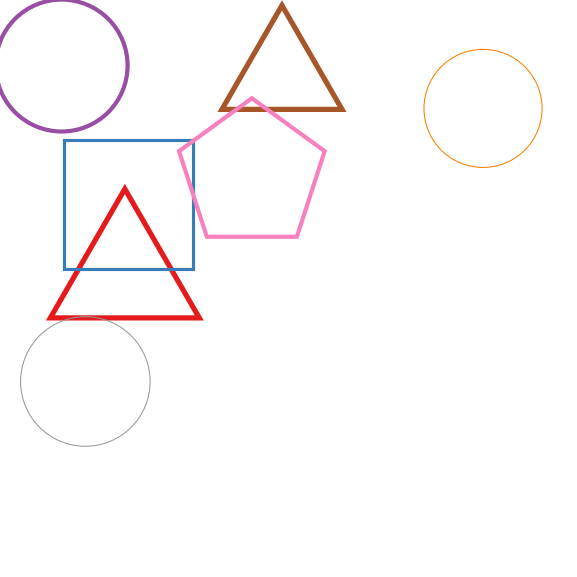[{"shape": "triangle", "thickness": 2.5, "radius": 0.74, "center": [0.216, 0.523]}, {"shape": "square", "thickness": 1.5, "radius": 0.56, "center": [0.222, 0.644]}, {"shape": "circle", "thickness": 2, "radius": 0.57, "center": [0.107, 0.886]}, {"shape": "circle", "thickness": 0.5, "radius": 0.51, "center": [0.836, 0.811]}, {"shape": "triangle", "thickness": 2.5, "radius": 0.6, "center": [0.488, 0.87]}, {"shape": "pentagon", "thickness": 2, "radius": 0.66, "center": [0.436, 0.696]}, {"shape": "circle", "thickness": 0.5, "radius": 0.56, "center": [0.148, 0.339]}]